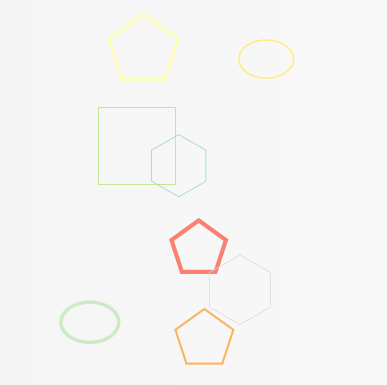[{"shape": "hexagon", "thickness": 0.5, "radius": 0.4, "center": [0.461, 0.57]}, {"shape": "pentagon", "thickness": 2, "radius": 0.47, "center": [0.37, 0.87]}, {"shape": "pentagon", "thickness": 3, "radius": 0.37, "center": [0.513, 0.354]}, {"shape": "pentagon", "thickness": 1.5, "radius": 0.39, "center": [0.527, 0.119]}, {"shape": "square", "thickness": 0.5, "radius": 0.5, "center": [0.353, 0.622]}, {"shape": "hexagon", "thickness": 0.5, "radius": 0.45, "center": [0.619, 0.247]}, {"shape": "oval", "thickness": 2.5, "radius": 0.37, "center": [0.232, 0.163]}, {"shape": "oval", "thickness": 1, "radius": 0.35, "center": [0.687, 0.847]}]